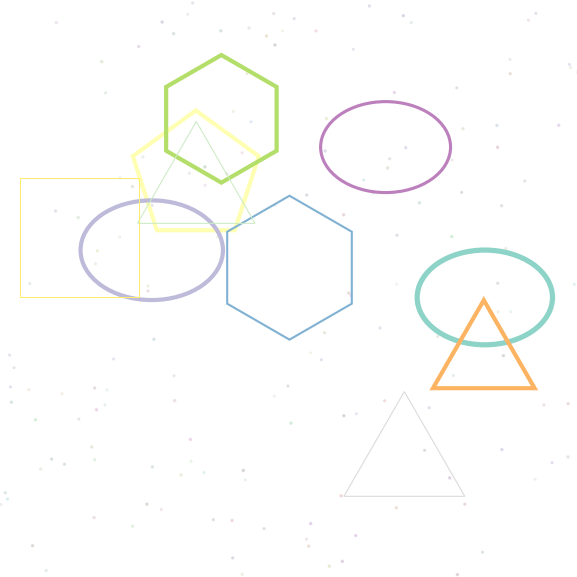[{"shape": "oval", "thickness": 2.5, "radius": 0.59, "center": [0.84, 0.484]}, {"shape": "pentagon", "thickness": 2, "radius": 0.57, "center": [0.339, 0.693]}, {"shape": "oval", "thickness": 2, "radius": 0.62, "center": [0.263, 0.566]}, {"shape": "hexagon", "thickness": 1, "radius": 0.62, "center": [0.501, 0.536]}, {"shape": "triangle", "thickness": 2, "radius": 0.51, "center": [0.838, 0.378]}, {"shape": "hexagon", "thickness": 2, "radius": 0.55, "center": [0.383, 0.793]}, {"shape": "triangle", "thickness": 0.5, "radius": 0.6, "center": [0.7, 0.2]}, {"shape": "oval", "thickness": 1.5, "radius": 0.56, "center": [0.668, 0.744]}, {"shape": "triangle", "thickness": 0.5, "radius": 0.59, "center": [0.34, 0.671]}, {"shape": "square", "thickness": 0.5, "radius": 0.51, "center": [0.137, 0.588]}]